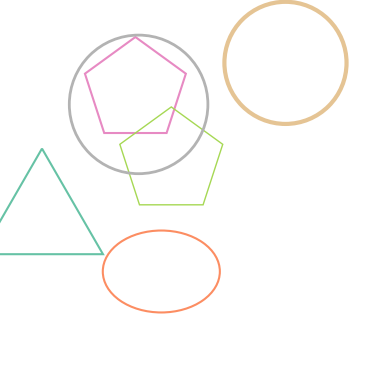[{"shape": "triangle", "thickness": 1.5, "radius": 0.91, "center": [0.109, 0.431]}, {"shape": "oval", "thickness": 1.5, "radius": 0.76, "center": [0.419, 0.295]}, {"shape": "pentagon", "thickness": 1.5, "radius": 0.69, "center": [0.352, 0.766]}, {"shape": "pentagon", "thickness": 1, "radius": 0.7, "center": [0.445, 0.582]}, {"shape": "circle", "thickness": 3, "radius": 0.79, "center": [0.741, 0.837]}, {"shape": "circle", "thickness": 2, "radius": 0.9, "center": [0.36, 0.729]}]